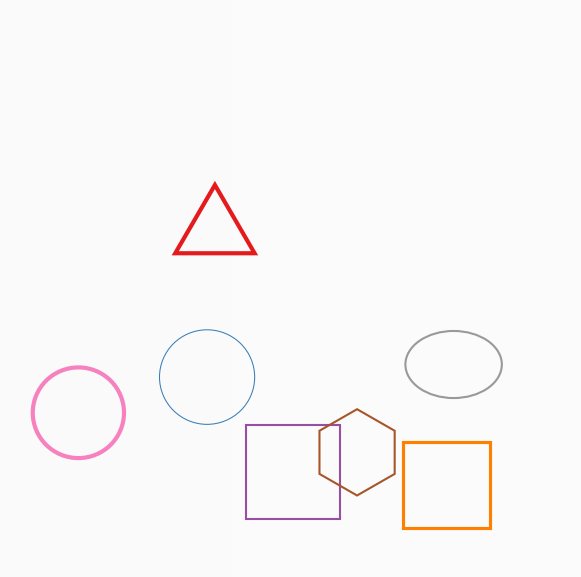[{"shape": "triangle", "thickness": 2, "radius": 0.39, "center": [0.37, 0.6]}, {"shape": "circle", "thickness": 0.5, "radius": 0.41, "center": [0.356, 0.346]}, {"shape": "square", "thickness": 1, "radius": 0.41, "center": [0.504, 0.182]}, {"shape": "square", "thickness": 1.5, "radius": 0.37, "center": [0.768, 0.159]}, {"shape": "hexagon", "thickness": 1, "radius": 0.37, "center": [0.614, 0.216]}, {"shape": "circle", "thickness": 2, "radius": 0.39, "center": [0.135, 0.284]}, {"shape": "oval", "thickness": 1, "radius": 0.41, "center": [0.78, 0.368]}]